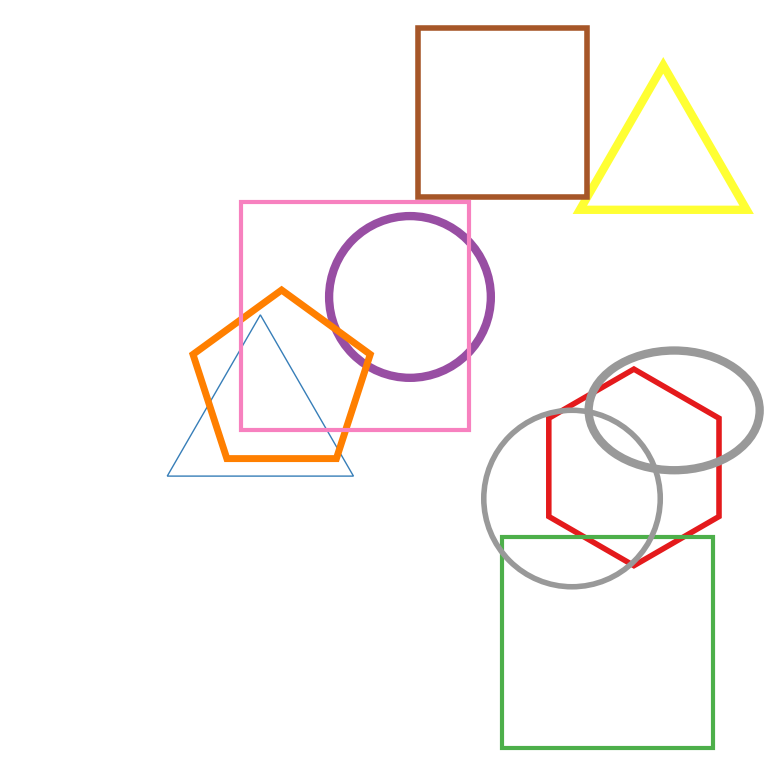[{"shape": "hexagon", "thickness": 2, "radius": 0.64, "center": [0.823, 0.393]}, {"shape": "triangle", "thickness": 0.5, "radius": 0.7, "center": [0.338, 0.451]}, {"shape": "square", "thickness": 1.5, "radius": 0.68, "center": [0.789, 0.166]}, {"shape": "circle", "thickness": 3, "radius": 0.53, "center": [0.532, 0.614]}, {"shape": "pentagon", "thickness": 2.5, "radius": 0.61, "center": [0.366, 0.502]}, {"shape": "triangle", "thickness": 3, "radius": 0.63, "center": [0.861, 0.79]}, {"shape": "square", "thickness": 2, "radius": 0.55, "center": [0.652, 0.854]}, {"shape": "square", "thickness": 1.5, "radius": 0.74, "center": [0.461, 0.59]}, {"shape": "oval", "thickness": 3, "radius": 0.56, "center": [0.876, 0.467]}, {"shape": "circle", "thickness": 2, "radius": 0.57, "center": [0.743, 0.353]}]